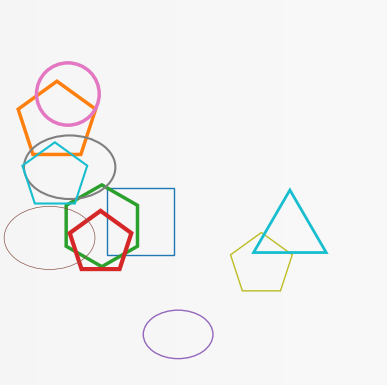[{"shape": "square", "thickness": 1, "radius": 0.43, "center": [0.362, 0.425]}, {"shape": "pentagon", "thickness": 2.5, "radius": 0.53, "center": [0.147, 0.684]}, {"shape": "hexagon", "thickness": 2.5, "radius": 0.53, "center": [0.263, 0.414]}, {"shape": "pentagon", "thickness": 3, "radius": 0.42, "center": [0.259, 0.369]}, {"shape": "oval", "thickness": 1, "radius": 0.45, "center": [0.46, 0.131]}, {"shape": "oval", "thickness": 0.5, "radius": 0.59, "center": [0.128, 0.382]}, {"shape": "circle", "thickness": 2.5, "radius": 0.4, "center": [0.175, 0.756]}, {"shape": "oval", "thickness": 1.5, "radius": 0.59, "center": [0.18, 0.566]}, {"shape": "pentagon", "thickness": 1, "radius": 0.42, "center": [0.675, 0.312]}, {"shape": "triangle", "thickness": 2, "radius": 0.54, "center": [0.748, 0.398]}, {"shape": "pentagon", "thickness": 1.5, "radius": 0.44, "center": [0.142, 0.543]}]